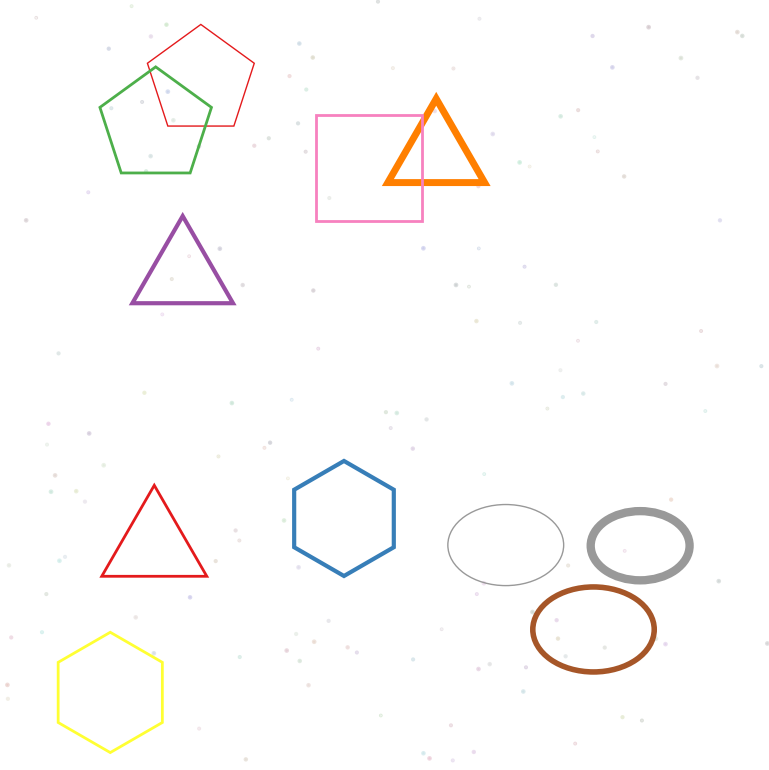[{"shape": "pentagon", "thickness": 0.5, "radius": 0.36, "center": [0.261, 0.895]}, {"shape": "triangle", "thickness": 1, "radius": 0.39, "center": [0.2, 0.291]}, {"shape": "hexagon", "thickness": 1.5, "radius": 0.37, "center": [0.447, 0.327]}, {"shape": "pentagon", "thickness": 1, "radius": 0.38, "center": [0.202, 0.837]}, {"shape": "triangle", "thickness": 1.5, "radius": 0.38, "center": [0.237, 0.644]}, {"shape": "triangle", "thickness": 2.5, "radius": 0.36, "center": [0.567, 0.799]}, {"shape": "hexagon", "thickness": 1, "radius": 0.39, "center": [0.143, 0.101]}, {"shape": "oval", "thickness": 2, "radius": 0.39, "center": [0.771, 0.183]}, {"shape": "square", "thickness": 1, "radius": 0.35, "center": [0.479, 0.782]}, {"shape": "oval", "thickness": 0.5, "radius": 0.38, "center": [0.657, 0.292]}, {"shape": "oval", "thickness": 3, "radius": 0.32, "center": [0.831, 0.291]}]